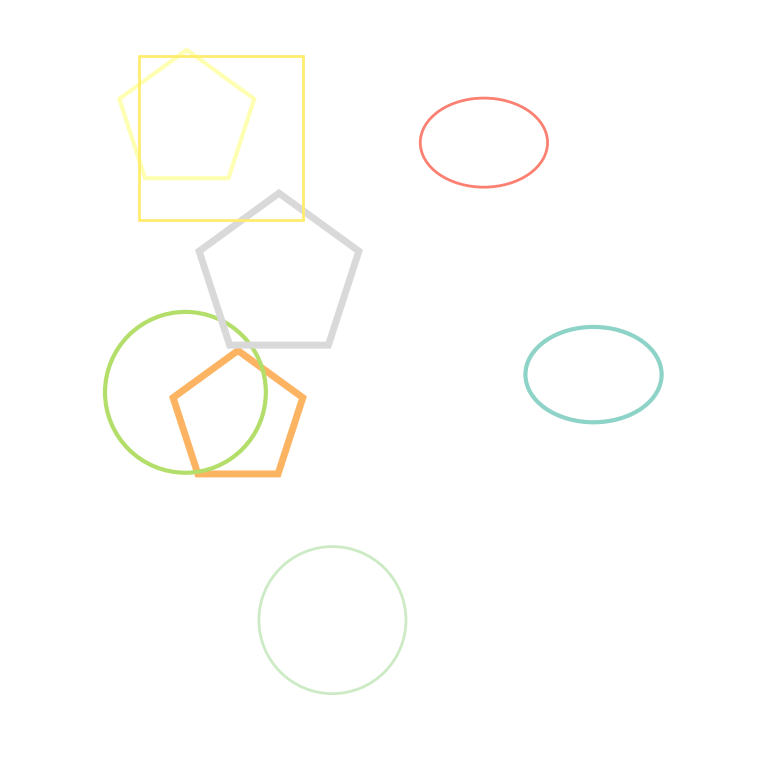[{"shape": "oval", "thickness": 1.5, "radius": 0.44, "center": [0.771, 0.514]}, {"shape": "pentagon", "thickness": 1.5, "radius": 0.46, "center": [0.243, 0.843]}, {"shape": "oval", "thickness": 1, "radius": 0.41, "center": [0.628, 0.815]}, {"shape": "pentagon", "thickness": 2.5, "radius": 0.44, "center": [0.309, 0.456]}, {"shape": "circle", "thickness": 1.5, "radius": 0.52, "center": [0.241, 0.49]}, {"shape": "pentagon", "thickness": 2.5, "radius": 0.55, "center": [0.362, 0.64]}, {"shape": "circle", "thickness": 1, "radius": 0.48, "center": [0.432, 0.195]}, {"shape": "square", "thickness": 1, "radius": 0.53, "center": [0.287, 0.821]}]